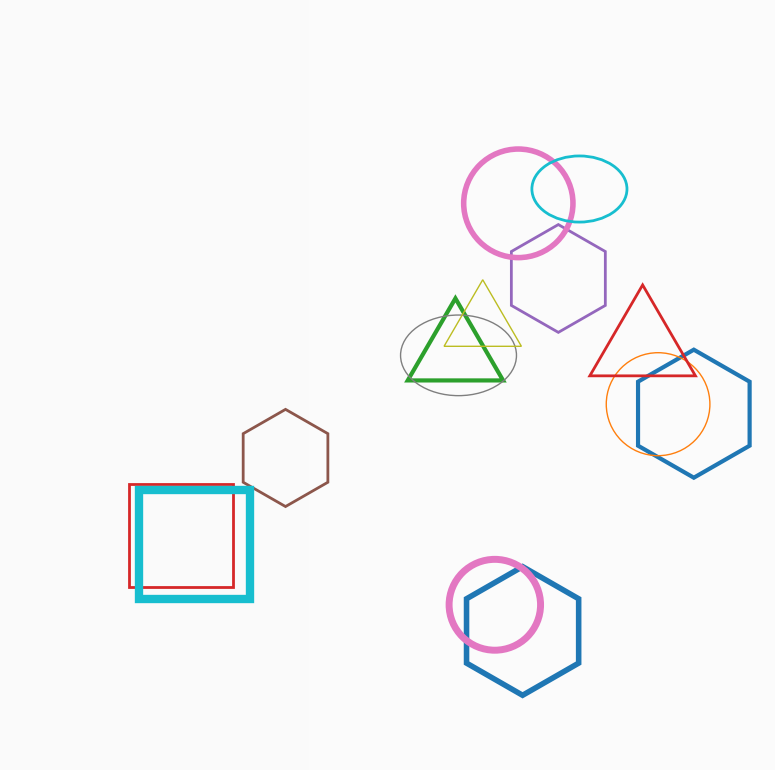[{"shape": "hexagon", "thickness": 1.5, "radius": 0.42, "center": [0.895, 0.463]}, {"shape": "hexagon", "thickness": 2, "radius": 0.42, "center": [0.674, 0.181]}, {"shape": "circle", "thickness": 0.5, "radius": 0.33, "center": [0.849, 0.475]}, {"shape": "triangle", "thickness": 1.5, "radius": 0.36, "center": [0.588, 0.541]}, {"shape": "triangle", "thickness": 1, "radius": 0.39, "center": [0.829, 0.551]}, {"shape": "square", "thickness": 1, "radius": 0.33, "center": [0.233, 0.305]}, {"shape": "hexagon", "thickness": 1, "radius": 0.35, "center": [0.72, 0.638]}, {"shape": "hexagon", "thickness": 1, "radius": 0.32, "center": [0.368, 0.405]}, {"shape": "circle", "thickness": 2.5, "radius": 0.29, "center": [0.638, 0.215]}, {"shape": "circle", "thickness": 2, "radius": 0.35, "center": [0.669, 0.736]}, {"shape": "oval", "thickness": 0.5, "radius": 0.37, "center": [0.592, 0.539]}, {"shape": "triangle", "thickness": 0.5, "radius": 0.29, "center": [0.623, 0.579]}, {"shape": "oval", "thickness": 1, "radius": 0.31, "center": [0.748, 0.755]}, {"shape": "square", "thickness": 3, "radius": 0.36, "center": [0.251, 0.293]}]